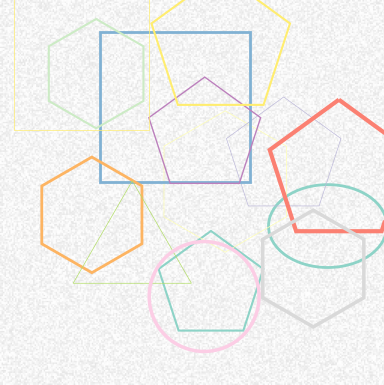[{"shape": "oval", "thickness": 2, "radius": 0.77, "center": [0.851, 0.413]}, {"shape": "pentagon", "thickness": 1.5, "radius": 0.72, "center": [0.548, 0.257]}, {"shape": "hexagon", "thickness": 0.5, "radius": 0.92, "center": [0.585, 0.528]}, {"shape": "pentagon", "thickness": 0.5, "radius": 0.78, "center": [0.737, 0.592]}, {"shape": "pentagon", "thickness": 3, "radius": 0.94, "center": [0.88, 0.552]}, {"shape": "square", "thickness": 2, "radius": 0.98, "center": [0.455, 0.722]}, {"shape": "hexagon", "thickness": 2, "radius": 0.75, "center": [0.239, 0.442]}, {"shape": "triangle", "thickness": 0.5, "radius": 0.89, "center": [0.344, 0.353]}, {"shape": "circle", "thickness": 2.5, "radius": 0.71, "center": [0.53, 0.23]}, {"shape": "hexagon", "thickness": 2.5, "radius": 0.76, "center": [0.814, 0.302]}, {"shape": "pentagon", "thickness": 1, "radius": 0.76, "center": [0.532, 0.647]}, {"shape": "hexagon", "thickness": 1.5, "radius": 0.71, "center": [0.25, 0.809]}, {"shape": "pentagon", "thickness": 1.5, "radius": 0.95, "center": [0.573, 0.881]}, {"shape": "square", "thickness": 0.5, "radius": 0.88, "center": [0.211, 0.838]}]